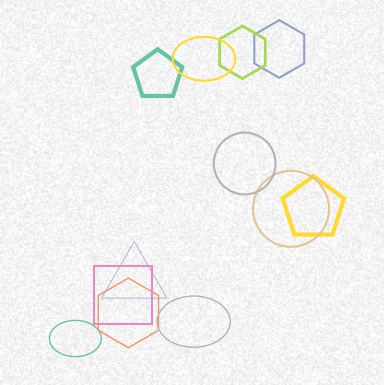[{"shape": "pentagon", "thickness": 3, "radius": 0.34, "center": [0.41, 0.805]}, {"shape": "oval", "thickness": 1, "radius": 0.34, "center": [0.196, 0.121]}, {"shape": "hexagon", "thickness": 1, "radius": 0.45, "center": [0.333, 0.187]}, {"shape": "triangle", "thickness": 0.5, "radius": 0.49, "center": [0.349, 0.275]}, {"shape": "hexagon", "thickness": 1.5, "radius": 0.37, "center": [0.725, 0.873]}, {"shape": "square", "thickness": 1.5, "radius": 0.37, "center": [0.319, 0.233]}, {"shape": "hexagon", "thickness": 2, "radius": 0.34, "center": [0.63, 0.864]}, {"shape": "oval", "thickness": 1.5, "radius": 0.41, "center": [0.53, 0.847]}, {"shape": "pentagon", "thickness": 3, "radius": 0.42, "center": [0.814, 0.459]}, {"shape": "circle", "thickness": 1.5, "radius": 0.49, "center": [0.756, 0.458]}, {"shape": "oval", "thickness": 1, "radius": 0.48, "center": [0.503, 0.165]}, {"shape": "circle", "thickness": 1.5, "radius": 0.4, "center": [0.636, 0.575]}]